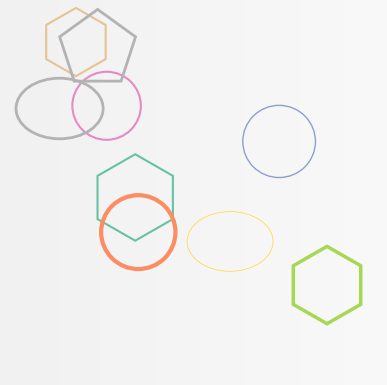[{"shape": "hexagon", "thickness": 1.5, "radius": 0.56, "center": [0.349, 0.487]}, {"shape": "circle", "thickness": 3, "radius": 0.48, "center": [0.357, 0.397]}, {"shape": "circle", "thickness": 1, "radius": 0.47, "center": [0.72, 0.633]}, {"shape": "circle", "thickness": 1.5, "radius": 0.44, "center": [0.275, 0.725]}, {"shape": "hexagon", "thickness": 2.5, "radius": 0.5, "center": [0.844, 0.26]}, {"shape": "oval", "thickness": 0.5, "radius": 0.55, "center": [0.594, 0.373]}, {"shape": "hexagon", "thickness": 1.5, "radius": 0.44, "center": [0.196, 0.891]}, {"shape": "oval", "thickness": 2, "radius": 0.56, "center": [0.154, 0.718]}, {"shape": "pentagon", "thickness": 2, "radius": 0.51, "center": [0.252, 0.873]}]